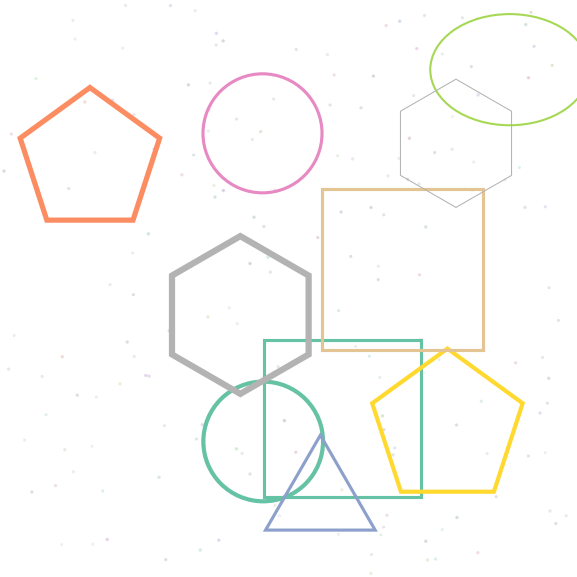[{"shape": "circle", "thickness": 2, "radius": 0.52, "center": [0.456, 0.235]}, {"shape": "square", "thickness": 1.5, "radius": 0.68, "center": [0.593, 0.275]}, {"shape": "pentagon", "thickness": 2.5, "radius": 0.63, "center": [0.156, 0.721]}, {"shape": "triangle", "thickness": 1.5, "radius": 0.55, "center": [0.555, 0.136]}, {"shape": "circle", "thickness": 1.5, "radius": 0.52, "center": [0.455, 0.768]}, {"shape": "oval", "thickness": 1, "radius": 0.69, "center": [0.883, 0.878]}, {"shape": "pentagon", "thickness": 2, "radius": 0.68, "center": [0.775, 0.258]}, {"shape": "square", "thickness": 1.5, "radius": 0.7, "center": [0.698, 0.532]}, {"shape": "hexagon", "thickness": 3, "radius": 0.68, "center": [0.416, 0.454]}, {"shape": "hexagon", "thickness": 0.5, "radius": 0.56, "center": [0.79, 0.751]}]